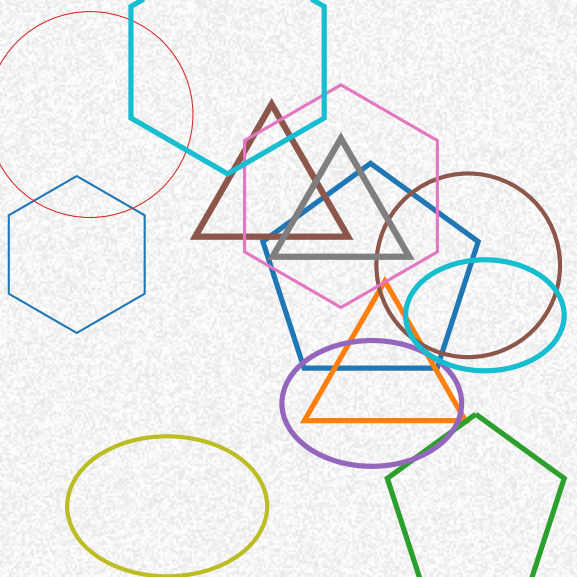[{"shape": "pentagon", "thickness": 2.5, "radius": 0.98, "center": [0.642, 0.52]}, {"shape": "hexagon", "thickness": 1, "radius": 0.68, "center": [0.133, 0.558]}, {"shape": "triangle", "thickness": 2.5, "radius": 0.81, "center": [0.666, 0.351]}, {"shape": "pentagon", "thickness": 2.5, "radius": 0.81, "center": [0.824, 0.121]}, {"shape": "circle", "thickness": 0.5, "radius": 0.89, "center": [0.156, 0.801]}, {"shape": "oval", "thickness": 2.5, "radius": 0.78, "center": [0.644, 0.301]}, {"shape": "triangle", "thickness": 3, "radius": 0.76, "center": [0.47, 0.666]}, {"shape": "circle", "thickness": 2, "radius": 0.8, "center": [0.811, 0.54]}, {"shape": "hexagon", "thickness": 1.5, "radius": 0.96, "center": [0.59, 0.659]}, {"shape": "triangle", "thickness": 3, "radius": 0.68, "center": [0.59, 0.623]}, {"shape": "oval", "thickness": 2, "radius": 0.87, "center": [0.289, 0.122]}, {"shape": "oval", "thickness": 2.5, "radius": 0.69, "center": [0.84, 0.453]}, {"shape": "hexagon", "thickness": 2.5, "radius": 0.97, "center": [0.394, 0.891]}]